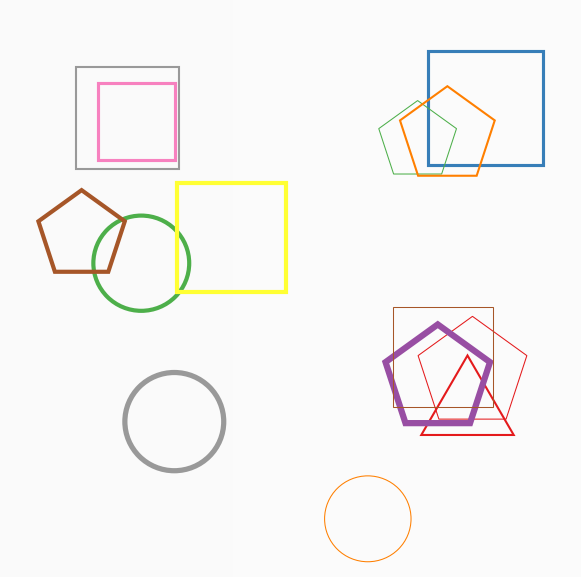[{"shape": "triangle", "thickness": 1, "radius": 0.46, "center": [0.804, 0.292]}, {"shape": "pentagon", "thickness": 0.5, "radius": 0.49, "center": [0.813, 0.353]}, {"shape": "square", "thickness": 1.5, "radius": 0.5, "center": [0.836, 0.812]}, {"shape": "circle", "thickness": 2, "radius": 0.41, "center": [0.243, 0.543]}, {"shape": "pentagon", "thickness": 0.5, "radius": 0.35, "center": [0.718, 0.755]}, {"shape": "pentagon", "thickness": 3, "radius": 0.47, "center": [0.753, 0.343]}, {"shape": "circle", "thickness": 0.5, "radius": 0.37, "center": [0.633, 0.101]}, {"shape": "pentagon", "thickness": 1, "radius": 0.43, "center": [0.77, 0.764]}, {"shape": "square", "thickness": 2, "radius": 0.47, "center": [0.399, 0.589]}, {"shape": "square", "thickness": 0.5, "radius": 0.43, "center": [0.762, 0.38]}, {"shape": "pentagon", "thickness": 2, "radius": 0.39, "center": [0.14, 0.592]}, {"shape": "square", "thickness": 1.5, "radius": 0.33, "center": [0.235, 0.789]}, {"shape": "square", "thickness": 1, "radius": 0.44, "center": [0.219, 0.795]}, {"shape": "circle", "thickness": 2.5, "radius": 0.43, "center": [0.3, 0.269]}]